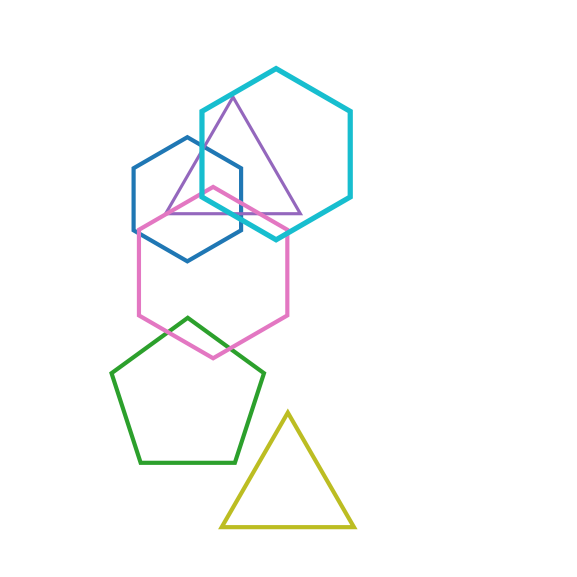[{"shape": "hexagon", "thickness": 2, "radius": 0.54, "center": [0.324, 0.654]}, {"shape": "pentagon", "thickness": 2, "radius": 0.69, "center": [0.325, 0.31]}, {"shape": "triangle", "thickness": 1.5, "radius": 0.67, "center": [0.403, 0.696]}, {"shape": "hexagon", "thickness": 2, "radius": 0.74, "center": [0.369, 0.527]}, {"shape": "triangle", "thickness": 2, "radius": 0.66, "center": [0.498, 0.152]}, {"shape": "hexagon", "thickness": 2.5, "radius": 0.74, "center": [0.478, 0.732]}]